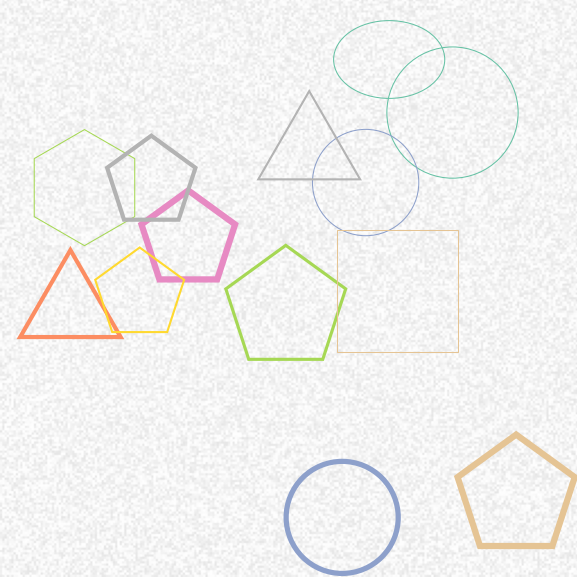[{"shape": "circle", "thickness": 0.5, "radius": 0.57, "center": [0.784, 0.804]}, {"shape": "oval", "thickness": 0.5, "radius": 0.48, "center": [0.674, 0.896]}, {"shape": "triangle", "thickness": 2, "radius": 0.5, "center": [0.122, 0.466]}, {"shape": "circle", "thickness": 0.5, "radius": 0.46, "center": [0.633, 0.683]}, {"shape": "circle", "thickness": 2.5, "radius": 0.49, "center": [0.593, 0.103]}, {"shape": "pentagon", "thickness": 3, "radius": 0.43, "center": [0.326, 0.584]}, {"shape": "hexagon", "thickness": 0.5, "radius": 0.5, "center": [0.146, 0.674]}, {"shape": "pentagon", "thickness": 1.5, "radius": 0.55, "center": [0.495, 0.465]}, {"shape": "pentagon", "thickness": 1, "radius": 0.4, "center": [0.242, 0.49]}, {"shape": "square", "thickness": 0.5, "radius": 0.53, "center": [0.688, 0.495]}, {"shape": "pentagon", "thickness": 3, "radius": 0.53, "center": [0.894, 0.14]}, {"shape": "triangle", "thickness": 1, "radius": 0.51, "center": [0.535, 0.74]}, {"shape": "pentagon", "thickness": 2, "radius": 0.4, "center": [0.262, 0.684]}]